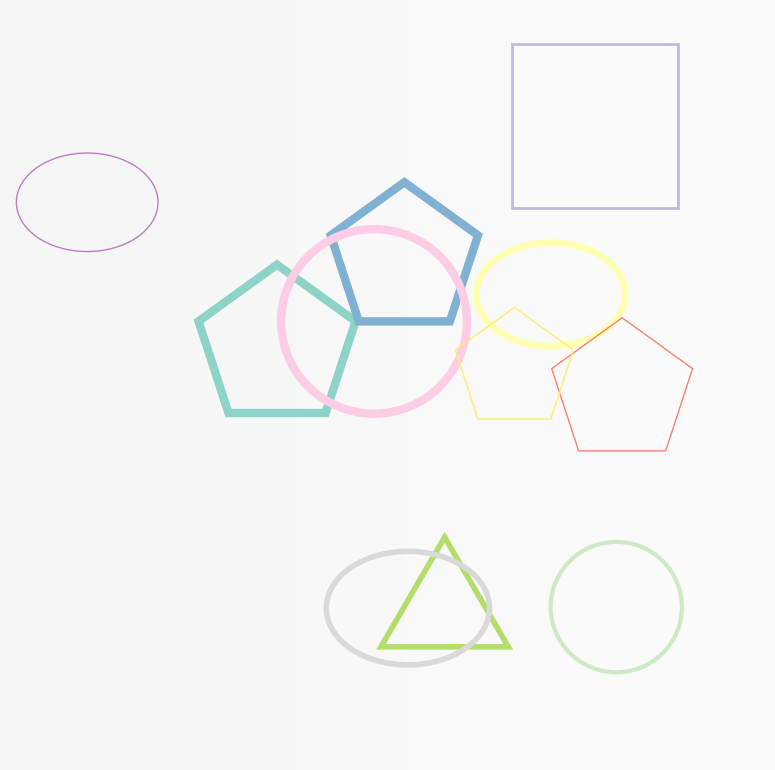[{"shape": "pentagon", "thickness": 3, "radius": 0.53, "center": [0.357, 0.55]}, {"shape": "oval", "thickness": 2.5, "radius": 0.48, "center": [0.711, 0.618]}, {"shape": "square", "thickness": 1, "radius": 0.53, "center": [0.768, 0.836]}, {"shape": "pentagon", "thickness": 0.5, "radius": 0.48, "center": [0.803, 0.492]}, {"shape": "pentagon", "thickness": 3, "radius": 0.5, "center": [0.522, 0.663]}, {"shape": "triangle", "thickness": 2, "radius": 0.47, "center": [0.574, 0.207]}, {"shape": "circle", "thickness": 3, "radius": 0.6, "center": [0.483, 0.583]}, {"shape": "oval", "thickness": 2, "radius": 0.53, "center": [0.526, 0.21]}, {"shape": "oval", "thickness": 0.5, "radius": 0.46, "center": [0.113, 0.737]}, {"shape": "circle", "thickness": 1.5, "radius": 0.42, "center": [0.795, 0.212]}, {"shape": "pentagon", "thickness": 0.5, "radius": 0.4, "center": [0.664, 0.521]}]